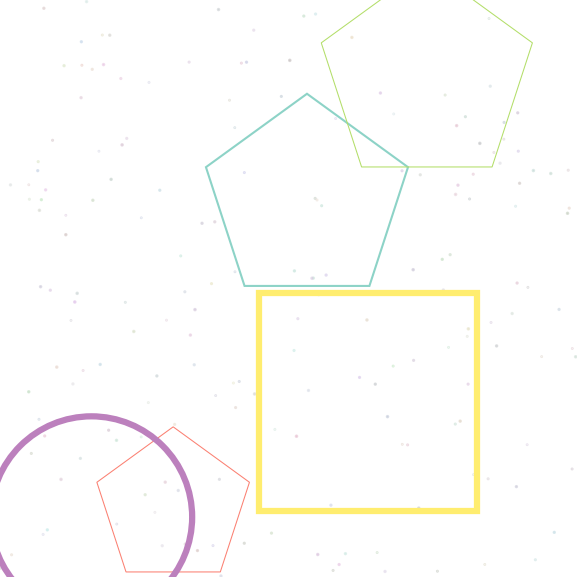[{"shape": "pentagon", "thickness": 1, "radius": 0.92, "center": [0.532, 0.653]}, {"shape": "pentagon", "thickness": 0.5, "radius": 0.69, "center": [0.3, 0.121]}, {"shape": "pentagon", "thickness": 0.5, "radius": 0.96, "center": [0.739, 0.866]}, {"shape": "circle", "thickness": 3, "radius": 0.87, "center": [0.158, 0.104]}, {"shape": "square", "thickness": 3, "radius": 0.94, "center": [0.638, 0.303]}]